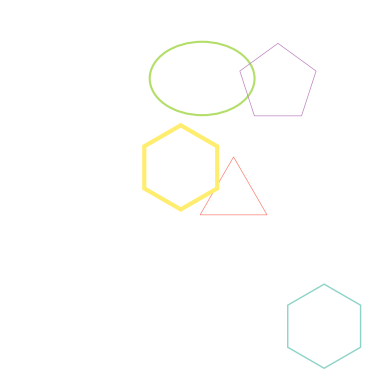[{"shape": "hexagon", "thickness": 1, "radius": 0.55, "center": [0.842, 0.153]}, {"shape": "triangle", "thickness": 0.5, "radius": 0.5, "center": [0.607, 0.492]}, {"shape": "oval", "thickness": 1.5, "radius": 0.68, "center": [0.525, 0.796]}, {"shape": "pentagon", "thickness": 0.5, "radius": 0.52, "center": [0.722, 0.783]}, {"shape": "hexagon", "thickness": 3, "radius": 0.55, "center": [0.469, 0.565]}]